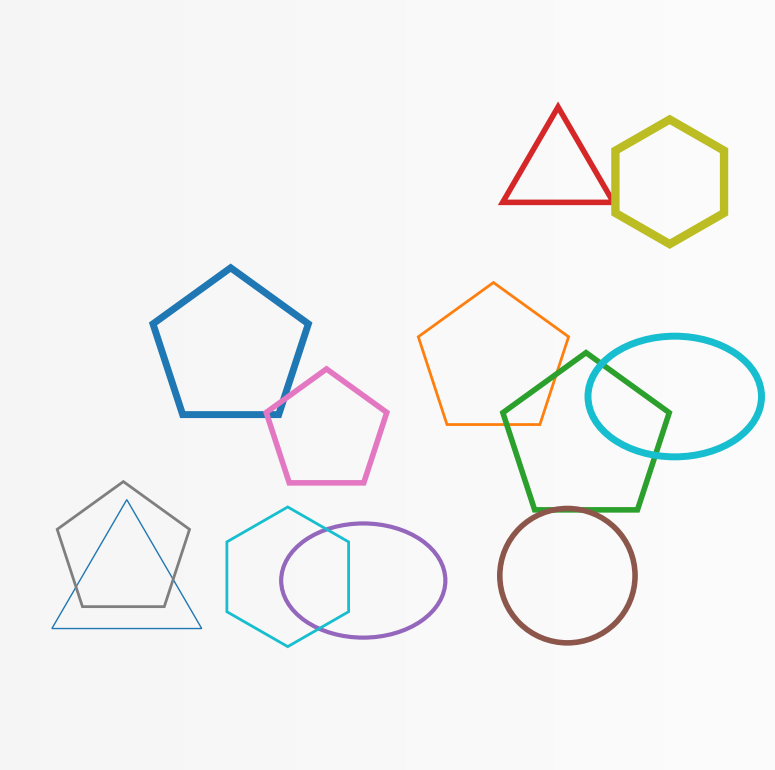[{"shape": "pentagon", "thickness": 2.5, "radius": 0.53, "center": [0.298, 0.547]}, {"shape": "triangle", "thickness": 0.5, "radius": 0.56, "center": [0.164, 0.24]}, {"shape": "pentagon", "thickness": 1, "radius": 0.51, "center": [0.637, 0.531]}, {"shape": "pentagon", "thickness": 2, "radius": 0.56, "center": [0.756, 0.429]}, {"shape": "triangle", "thickness": 2, "radius": 0.41, "center": [0.72, 0.778]}, {"shape": "oval", "thickness": 1.5, "radius": 0.53, "center": [0.469, 0.246]}, {"shape": "circle", "thickness": 2, "radius": 0.44, "center": [0.732, 0.252]}, {"shape": "pentagon", "thickness": 2, "radius": 0.41, "center": [0.421, 0.439]}, {"shape": "pentagon", "thickness": 1, "radius": 0.45, "center": [0.159, 0.285]}, {"shape": "hexagon", "thickness": 3, "radius": 0.4, "center": [0.864, 0.764]}, {"shape": "hexagon", "thickness": 1, "radius": 0.45, "center": [0.371, 0.251]}, {"shape": "oval", "thickness": 2.5, "radius": 0.56, "center": [0.871, 0.485]}]